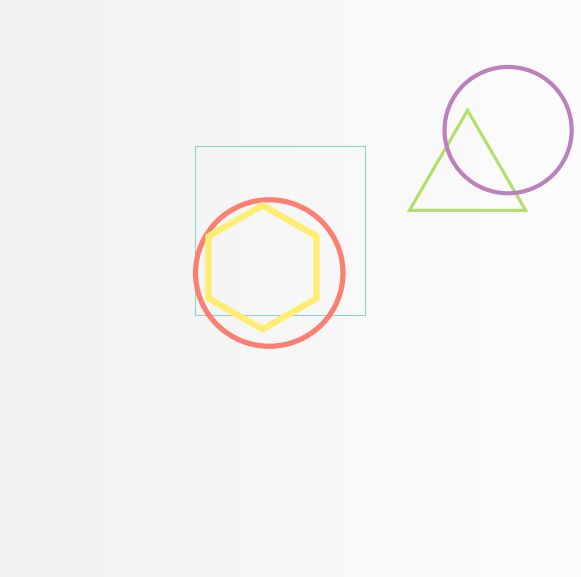[{"shape": "square", "thickness": 0.5, "radius": 0.73, "center": [0.481, 0.6]}, {"shape": "circle", "thickness": 2.5, "radius": 0.63, "center": [0.463, 0.526]}, {"shape": "triangle", "thickness": 1.5, "radius": 0.58, "center": [0.804, 0.693]}, {"shape": "circle", "thickness": 2, "radius": 0.55, "center": [0.874, 0.774]}, {"shape": "hexagon", "thickness": 3, "radius": 0.54, "center": [0.452, 0.536]}]